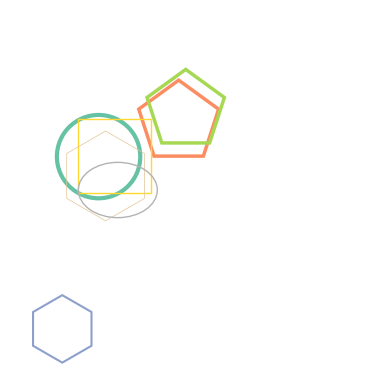[{"shape": "circle", "thickness": 3, "radius": 0.54, "center": [0.256, 0.593]}, {"shape": "pentagon", "thickness": 2.5, "radius": 0.55, "center": [0.464, 0.683]}, {"shape": "hexagon", "thickness": 1.5, "radius": 0.44, "center": [0.162, 0.146]}, {"shape": "pentagon", "thickness": 2.5, "radius": 0.53, "center": [0.482, 0.714]}, {"shape": "square", "thickness": 1, "radius": 0.48, "center": [0.297, 0.595]}, {"shape": "hexagon", "thickness": 0.5, "radius": 0.58, "center": [0.274, 0.543]}, {"shape": "oval", "thickness": 1, "radius": 0.51, "center": [0.306, 0.506]}]